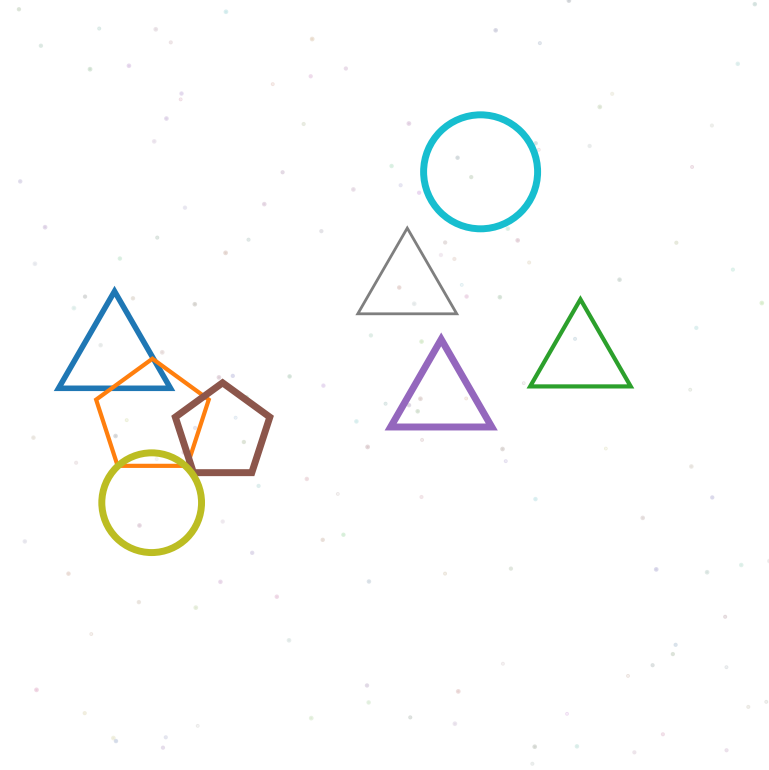[{"shape": "triangle", "thickness": 2, "radius": 0.42, "center": [0.149, 0.538]}, {"shape": "pentagon", "thickness": 1.5, "radius": 0.38, "center": [0.198, 0.457]}, {"shape": "triangle", "thickness": 1.5, "radius": 0.38, "center": [0.754, 0.536]}, {"shape": "triangle", "thickness": 2.5, "radius": 0.38, "center": [0.573, 0.483]}, {"shape": "pentagon", "thickness": 2.5, "radius": 0.32, "center": [0.289, 0.438]}, {"shape": "triangle", "thickness": 1, "radius": 0.37, "center": [0.529, 0.63]}, {"shape": "circle", "thickness": 2.5, "radius": 0.32, "center": [0.197, 0.347]}, {"shape": "circle", "thickness": 2.5, "radius": 0.37, "center": [0.624, 0.777]}]